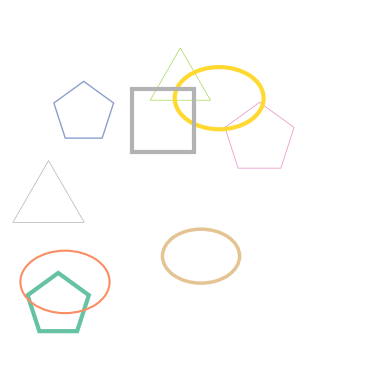[{"shape": "pentagon", "thickness": 3, "radius": 0.42, "center": [0.151, 0.207]}, {"shape": "oval", "thickness": 1.5, "radius": 0.58, "center": [0.169, 0.268]}, {"shape": "pentagon", "thickness": 1, "radius": 0.41, "center": [0.217, 0.707]}, {"shape": "pentagon", "thickness": 0.5, "radius": 0.47, "center": [0.674, 0.64]}, {"shape": "triangle", "thickness": 0.5, "radius": 0.45, "center": [0.468, 0.785]}, {"shape": "oval", "thickness": 3, "radius": 0.58, "center": [0.569, 0.745]}, {"shape": "oval", "thickness": 2.5, "radius": 0.5, "center": [0.522, 0.335]}, {"shape": "square", "thickness": 3, "radius": 0.41, "center": [0.424, 0.688]}, {"shape": "triangle", "thickness": 0.5, "radius": 0.53, "center": [0.126, 0.476]}]